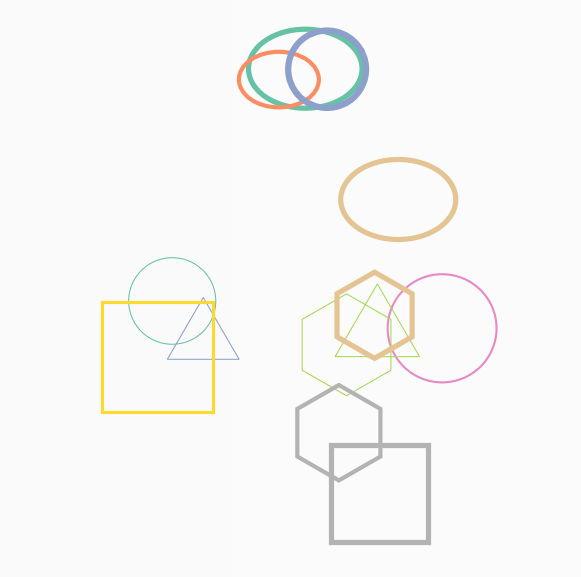[{"shape": "circle", "thickness": 0.5, "radius": 0.37, "center": [0.296, 0.478]}, {"shape": "oval", "thickness": 2.5, "radius": 0.49, "center": [0.525, 0.88]}, {"shape": "oval", "thickness": 2, "radius": 0.34, "center": [0.48, 0.861]}, {"shape": "triangle", "thickness": 0.5, "radius": 0.36, "center": [0.35, 0.413]}, {"shape": "circle", "thickness": 3, "radius": 0.33, "center": [0.563, 0.879]}, {"shape": "circle", "thickness": 1, "radius": 0.47, "center": [0.761, 0.431]}, {"shape": "hexagon", "thickness": 0.5, "radius": 0.44, "center": [0.596, 0.402]}, {"shape": "triangle", "thickness": 0.5, "radius": 0.42, "center": [0.649, 0.424]}, {"shape": "square", "thickness": 1.5, "radius": 0.48, "center": [0.271, 0.381]}, {"shape": "hexagon", "thickness": 2.5, "radius": 0.37, "center": [0.644, 0.453]}, {"shape": "oval", "thickness": 2.5, "radius": 0.49, "center": [0.685, 0.654]}, {"shape": "square", "thickness": 2.5, "radius": 0.42, "center": [0.653, 0.145]}, {"shape": "hexagon", "thickness": 2, "radius": 0.41, "center": [0.583, 0.25]}]